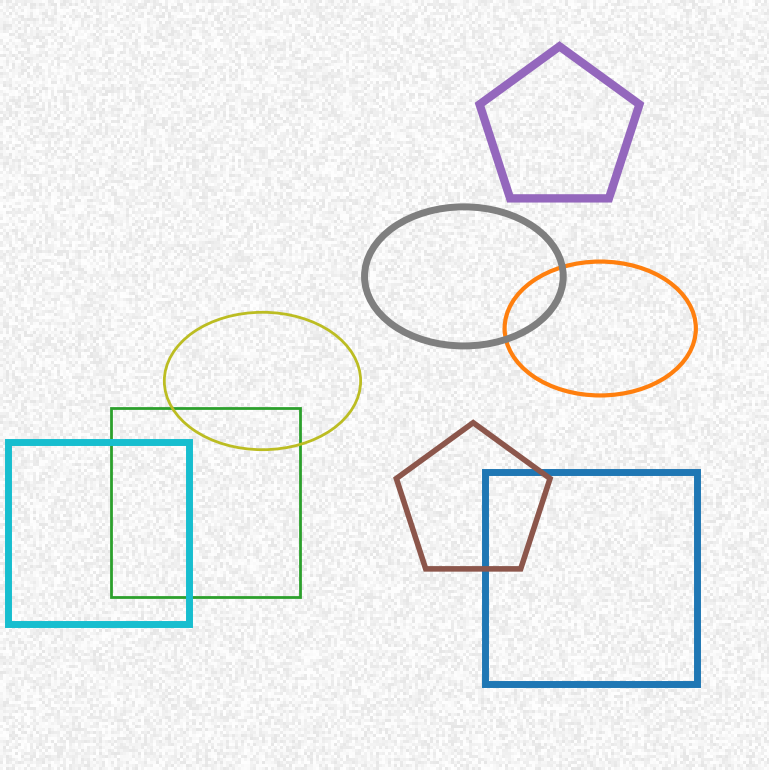[{"shape": "square", "thickness": 2.5, "radius": 0.69, "center": [0.767, 0.249]}, {"shape": "oval", "thickness": 1.5, "radius": 0.62, "center": [0.78, 0.573]}, {"shape": "square", "thickness": 1, "radius": 0.61, "center": [0.267, 0.348]}, {"shape": "pentagon", "thickness": 3, "radius": 0.55, "center": [0.727, 0.831]}, {"shape": "pentagon", "thickness": 2, "radius": 0.52, "center": [0.615, 0.346]}, {"shape": "oval", "thickness": 2.5, "radius": 0.65, "center": [0.602, 0.641]}, {"shape": "oval", "thickness": 1, "radius": 0.64, "center": [0.341, 0.505]}, {"shape": "square", "thickness": 2.5, "radius": 0.59, "center": [0.128, 0.308]}]